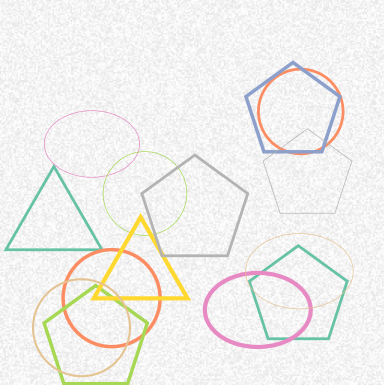[{"shape": "pentagon", "thickness": 2, "radius": 0.67, "center": [0.775, 0.228]}, {"shape": "triangle", "thickness": 2, "radius": 0.72, "center": [0.14, 0.423]}, {"shape": "circle", "thickness": 2.5, "radius": 0.63, "center": [0.29, 0.226]}, {"shape": "circle", "thickness": 2, "radius": 0.55, "center": [0.781, 0.711]}, {"shape": "pentagon", "thickness": 2.5, "radius": 0.64, "center": [0.761, 0.709]}, {"shape": "oval", "thickness": 0.5, "radius": 0.62, "center": [0.239, 0.626]}, {"shape": "oval", "thickness": 3, "radius": 0.69, "center": [0.67, 0.195]}, {"shape": "circle", "thickness": 0.5, "radius": 0.54, "center": [0.377, 0.497]}, {"shape": "pentagon", "thickness": 2.5, "radius": 0.7, "center": [0.249, 0.117]}, {"shape": "triangle", "thickness": 3, "radius": 0.7, "center": [0.365, 0.295]}, {"shape": "circle", "thickness": 1.5, "radius": 0.63, "center": [0.212, 0.149]}, {"shape": "oval", "thickness": 0.5, "radius": 0.7, "center": [0.778, 0.296]}, {"shape": "pentagon", "thickness": 0.5, "radius": 0.61, "center": [0.799, 0.544]}, {"shape": "pentagon", "thickness": 2, "radius": 0.72, "center": [0.506, 0.453]}]